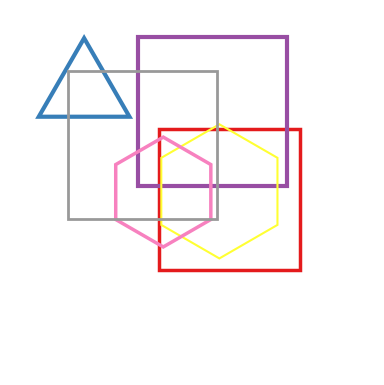[{"shape": "square", "thickness": 2.5, "radius": 0.92, "center": [0.596, 0.482]}, {"shape": "triangle", "thickness": 3, "radius": 0.68, "center": [0.218, 0.765]}, {"shape": "square", "thickness": 3, "radius": 0.97, "center": [0.552, 0.709]}, {"shape": "hexagon", "thickness": 1.5, "radius": 0.87, "center": [0.57, 0.503]}, {"shape": "hexagon", "thickness": 2.5, "radius": 0.71, "center": [0.424, 0.501]}, {"shape": "square", "thickness": 2, "radius": 0.97, "center": [0.369, 0.623]}]